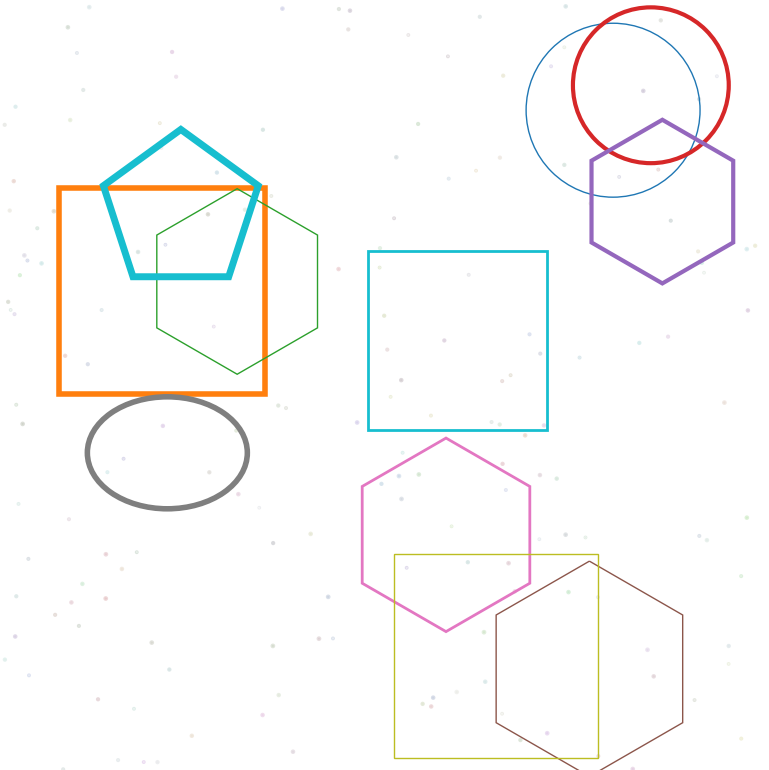[{"shape": "circle", "thickness": 0.5, "radius": 0.56, "center": [0.796, 0.857]}, {"shape": "square", "thickness": 2, "radius": 0.67, "center": [0.211, 0.622]}, {"shape": "hexagon", "thickness": 0.5, "radius": 0.6, "center": [0.308, 0.634]}, {"shape": "circle", "thickness": 1.5, "radius": 0.51, "center": [0.845, 0.889]}, {"shape": "hexagon", "thickness": 1.5, "radius": 0.53, "center": [0.86, 0.738]}, {"shape": "hexagon", "thickness": 0.5, "radius": 0.7, "center": [0.765, 0.131]}, {"shape": "hexagon", "thickness": 1, "radius": 0.63, "center": [0.579, 0.305]}, {"shape": "oval", "thickness": 2, "radius": 0.52, "center": [0.217, 0.412]}, {"shape": "square", "thickness": 0.5, "radius": 0.66, "center": [0.644, 0.148]}, {"shape": "square", "thickness": 1, "radius": 0.58, "center": [0.594, 0.558]}, {"shape": "pentagon", "thickness": 2.5, "radius": 0.53, "center": [0.235, 0.726]}]